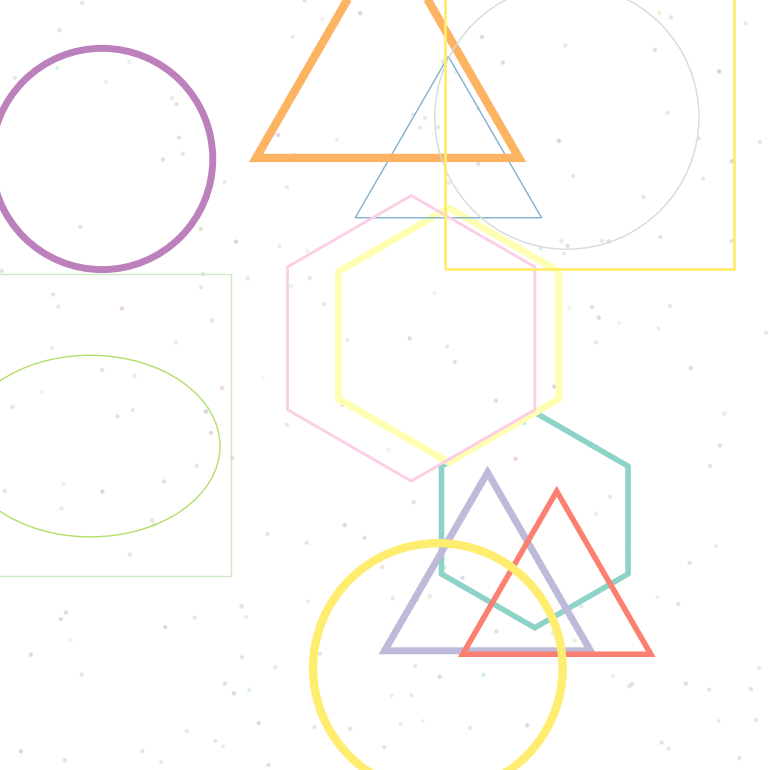[{"shape": "hexagon", "thickness": 2, "radius": 0.7, "center": [0.694, 0.325]}, {"shape": "hexagon", "thickness": 2.5, "radius": 0.83, "center": [0.583, 0.565]}, {"shape": "triangle", "thickness": 2.5, "radius": 0.77, "center": [0.633, 0.232]}, {"shape": "triangle", "thickness": 2, "radius": 0.71, "center": [0.723, 0.221]}, {"shape": "triangle", "thickness": 0.5, "radius": 0.7, "center": [0.582, 0.787]}, {"shape": "triangle", "thickness": 3, "radius": 0.99, "center": [0.503, 0.893]}, {"shape": "oval", "thickness": 0.5, "radius": 0.84, "center": [0.117, 0.421]}, {"shape": "hexagon", "thickness": 1, "radius": 0.93, "center": [0.534, 0.561]}, {"shape": "circle", "thickness": 0.5, "radius": 0.86, "center": [0.736, 0.848]}, {"shape": "circle", "thickness": 2.5, "radius": 0.72, "center": [0.133, 0.794]}, {"shape": "square", "thickness": 0.5, "radius": 0.98, "center": [0.103, 0.448]}, {"shape": "square", "thickness": 1, "radius": 0.94, "center": [0.766, 0.838]}, {"shape": "circle", "thickness": 3, "radius": 0.81, "center": [0.569, 0.133]}]